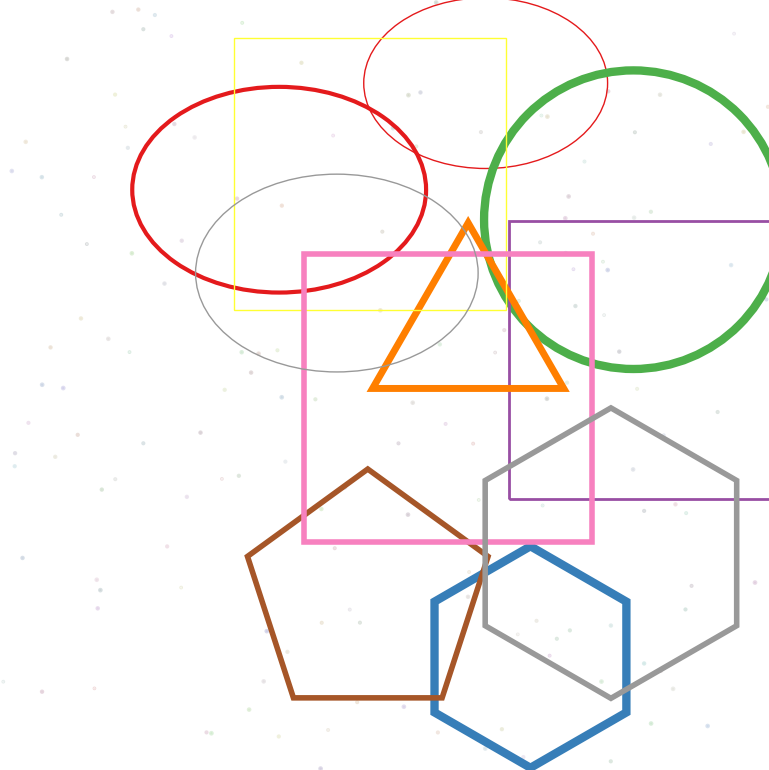[{"shape": "oval", "thickness": 1.5, "radius": 0.95, "center": [0.363, 0.754]}, {"shape": "oval", "thickness": 0.5, "radius": 0.79, "center": [0.631, 0.892]}, {"shape": "hexagon", "thickness": 3, "radius": 0.72, "center": [0.689, 0.147]}, {"shape": "circle", "thickness": 3, "radius": 0.97, "center": [0.823, 0.715]}, {"shape": "square", "thickness": 1, "radius": 0.9, "center": [0.842, 0.532]}, {"shape": "triangle", "thickness": 2.5, "radius": 0.72, "center": [0.608, 0.567]}, {"shape": "square", "thickness": 0.5, "radius": 0.88, "center": [0.48, 0.774]}, {"shape": "pentagon", "thickness": 2, "radius": 0.82, "center": [0.478, 0.227]}, {"shape": "square", "thickness": 2, "radius": 0.94, "center": [0.582, 0.483]}, {"shape": "oval", "thickness": 0.5, "radius": 0.92, "center": [0.437, 0.645]}, {"shape": "hexagon", "thickness": 2, "radius": 0.94, "center": [0.793, 0.282]}]